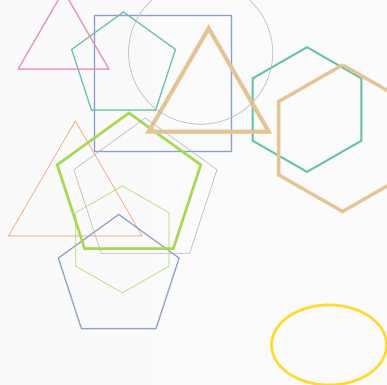[{"shape": "hexagon", "thickness": 1.5, "radius": 0.81, "center": [0.792, 0.715]}, {"shape": "pentagon", "thickness": 1, "radius": 0.7, "center": [0.319, 0.828]}, {"shape": "triangle", "thickness": 0.5, "radius": 1.0, "center": [0.194, 0.487]}, {"shape": "square", "thickness": 1, "radius": 0.89, "center": [0.42, 0.784]}, {"shape": "pentagon", "thickness": 1, "radius": 0.82, "center": [0.306, 0.279]}, {"shape": "triangle", "thickness": 1, "radius": 0.68, "center": [0.164, 0.888]}, {"shape": "hexagon", "thickness": 0.5, "radius": 0.69, "center": [0.316, 0.378]}, {"shape": "pentagon", "thickness": 2, "radius": 0.97, "center": [0.333, 0.512]}, {"shape": "oval", "thickness": 2, "radius": 0.74, "center": [0.849, 0.104]}, {"shape": "triangle", "thickness": 3, "radius": 0.89, "center": [0.539, 0.747]}, {"shape": "hexagon", "thickness": 2.5, "radius": 0.95, "center": [0.884, 0.641]}, {"shape": "circle", "thickness": 0.5, "radius": 0.93, "center": [0.518, 0.863]}, {"shape": "pentagon", "thickness": 0.5, "radius": 0.97, "center": [0.375, 0.499]}]